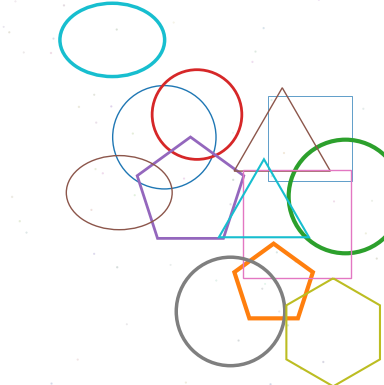[{"shape": "circle", "thickness": 1, "radius": 0.67, "center": [0.427, 0.643]}, {"shape": "square", "thickness": 0.5, "radius": 0.55, "center": [0.805, 0.64]}, {"shape": "pentagon", "thickness": 3, "radius": 0.54, "center": [0.711, 0.26]}, {"shape": "circle", "thickness": 3, "radius": 0.74, "center": [0.897, 0.49]}, {"shape": "circle", "thickness": 2, "radius": 0.58, "center": [0.512, 0.702]}, {"shape": "pentagon", "thickness": 2, "radius": 0.73, "center": [0.495, 0.499]}, {"shape": "triangle", "thickness": 1, "radius": 0.72, "center": [0.733, 0.628]}, {"shape": "oval", "thickness": 1, "radius": 0.69, "center": [0.31, 0.5]}, {"shape": "square", "thickness": 1, "radius": 0.7, "center": [0.772, 0.418]}, {"shape": "circle", "thickness": 2.5, "radius": 0.7, "center": [0.599, 0.191]}, {"shape": "hexagon", "thickness": 1.5, "radius": 0.7, "center": [0.865, 0.137]}, {"shape": "triangle", "thickness": 1.5, "radius": 0.68, "center": [0.686, 0.451]}, {"shape": "oval", "thickness": 2.5, "radius": 0.68, "center": [0.292, 0.896]}]